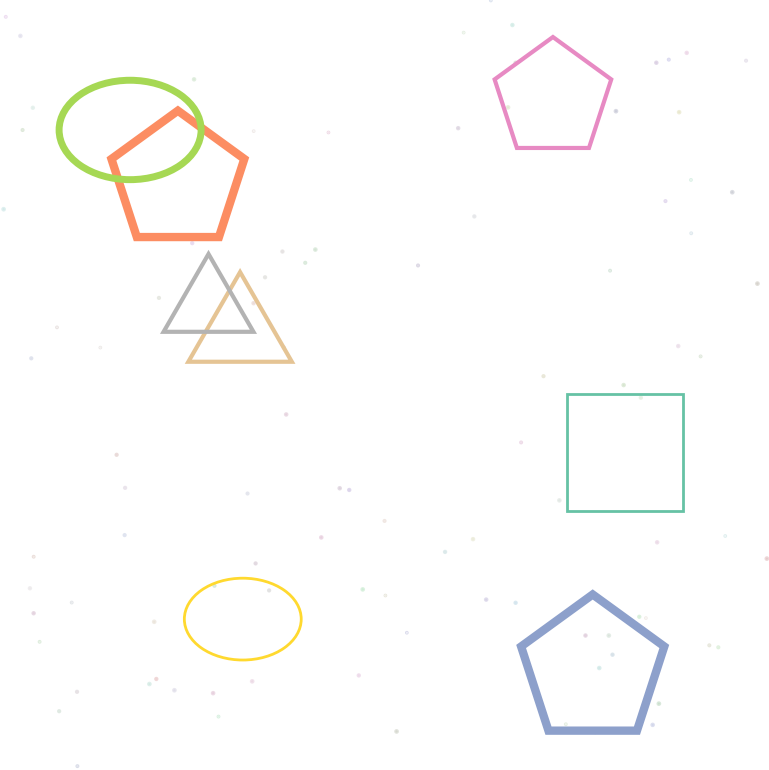[{"shape": "square", "thickness": 1, "radius": 0.38, "center": [0.812, 0.412]}, {"shape": "pentagon", "thickness": 3, "radius": 0.45, "center": [0.231, 0.766]}, {"shape": "pentagon", "thickness": 3, "radius": 0.49, "center": [0.77, 0.13]}, {"shape": "pentagon", "thickness": 1.5, "radius": 0.4, "center": [0.718, 0.872]}, {"shape": "oval", "thickness": 2.5, "radius": 0.46, "center": [0.169, 0.831]}, {"shape": "oval", "thickness": 1, "radius": 0.38, "center": [0.315, 0.196]}, {"shape": "triangle", "thickness": 1.5, "radius": 0.39, "center": [0.312, 0.569]}, {"shape": "triangle", "thickness": 1.5, "radius": 0.34, "center": [0.271, 0.603]}]